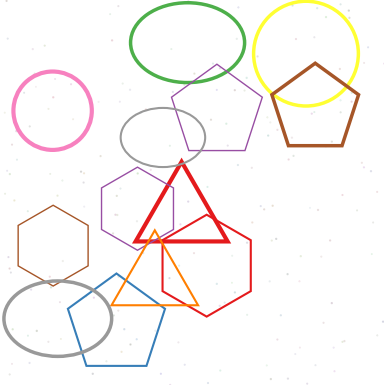[{"shape": "triangle", "thickness": 3, "radius": 0.69, "center": [0.472, 0.442]}, {"shape": "hexagon", "thickness": 1.5, "radius": 0.66, "center": [0.537, 0.31]}, {"shape": "pentagon", "thickness": 1.5, "radius": 0.66, "center": [0.302, 0.157]}, {"shape": "oval", "thickness": 2.5, "radius": 0.74, "center": [0.487, 0.889]}, {"shape": "pentagon", "thickness": 1, "radius": 0.62, "center": [0.563, 0.709]}, {"shape": "hexagon", "thickness": 1, "radius": 0.54, "center": [0.357, 0.458]}, {"shape": "triangle", "thickness": 1.5, "radius": 0.65, "center": [0.402, 0.272]}, {"shape": "circle", "thickness": 2.5, "radius": 0.68, "center": [0.795, 0.861]}, {"shape": "pentagon", "thickness": 2.5, "radius": 0.59, "center": [0.819, 0.717]}, {"shape": "hexagon", "thickness": 1, "radius": 0.52, "center": [0.138, 0.362]}, {"shape": "circle", "thickness": 3, "radius": 0.51, "center": [0.137, 0.712]}, {"shape": "oval", "thickness": 2.5, "radius": 0.7, "center": [0.15, 0.172]}, {"shape": "oval", "thickness": 1.5, "radius": 0.55, "center": [0.423, 0.643]}]